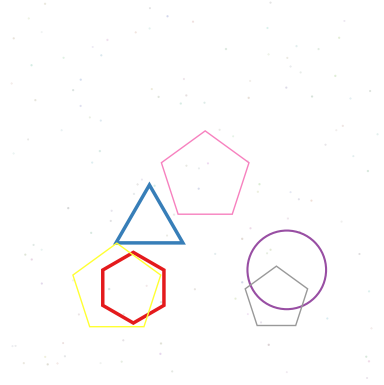[{"shape": "hexagon", "thickness": 2.5, "radius": 0.46, "center": [0.346, 0.253]}, {"shape": "triangle", "thickness": 2.5, "radius": 0.5, "center": [0.388, 0.419]}, {"shape": "circle", "thickness": 1.5, "radius": 0.51, "center": [0.745, 0.299]}, {"shape": "pentagon", "thickness": 1, "radius": 0.6, "center": [0.303, 0.248]}, {"shape": "pentagon", "thickness": 1, "radius": 0.6, "center": [0.533, 0.54]}, {"shape": "pentagon", "thickness": 1, "radius": 0.43, "center": [0.718, 0.223]}]